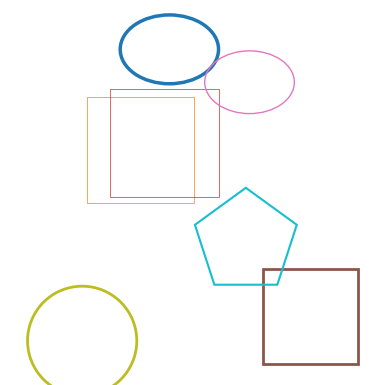[{"shape": "oval", "thickness": 2.5, "radius": 0.64, "center": [0.44, 0.872]}, {"shape": "square", "thickness": 0.5, "radius": 0.69, "center": [0.365, 0.61]}, {"shape": "square", "thickness": 0.5, "radius": 0.7, "center": [0.428, 0.628]}, {"shape": "square", "thickness": 2, "radius": 0.62, "center": [0.807, 0.179]}, {"shape": "oval", "thickness": 1, "radius": 0.58, "center": [0.648, 0.786]}, {"shape": "circle", "thickness": 2, "radius": 0.71, "center": [0.213, 0.115]}, {"shape": "pentagon", "thickness": 1.5, "radius": 0.7, "center": [0.639, 0.373]}]